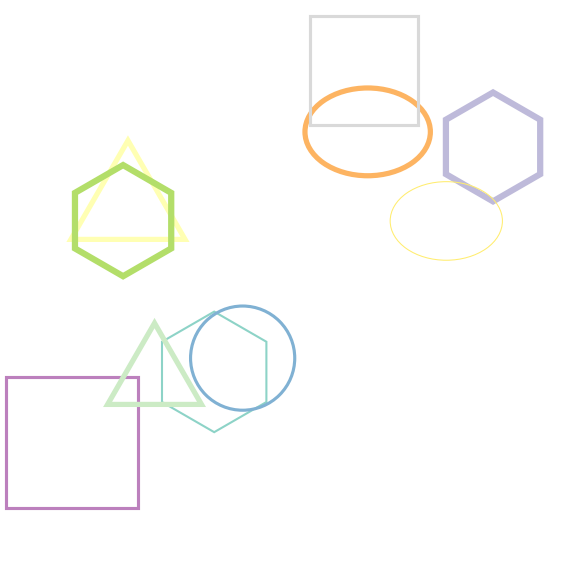[{"shape": "hexagon", "thickness": 1, "radius": 0.52, "center": [0.371, 0.355]}, {"shape": "triangle", "thickness": 2.5, "radius": 0.57, "center": [0.222, 0.642]}, {"shape": "hexagon", "thickness": 3, "radius": 0.47, "center": [0.854, 0.745]}, {"shape": "circle", "thickness": 1.5, "radius": 0.45, "center": [0.42, 0.379]}, {"shape": "oval", "thickness": 2.5, "radius": 0.54, "center": [0.637, 0.771]}, {"shape": "hexagon", "thickness": 3, "radius": 0.48, "center": [0.213, 0.617]}, {"shape": "square", "thickness": 1.5, "radius": 0.47, "center": [0.63, 0.877]}, {"shape": "square", "thickness": 1.5, "radius": 0.57, "center": [0.125, 0.233]}, {"shape": "triangle", "thickness": 2.5, "radius": 0.47, "center": [0.268, 0.346]}, {"shape": "oval", "thickness": 0.5, "radius": 0.49, "center": [0.773, 0.617]}]